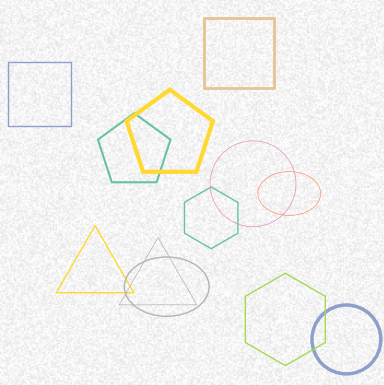[{"shape": "hexagon", "thickness": 1, "radius": 0.4, "center": [0.549, 0.434]}, {"shape": "pentagon", "thickness": 1.5, "radius": 0.5, "center": [0.349, 0.607]}, {"shape": "oval", "thickness": 0.5, "radius": 0.41, "center": [0.751, 0.497]}, {"shape": "circle", "thickness": 2.5, "radius": 0.45, "center": [0.9, 0.118]}, {"shape": "square", "thickness": 1, "radius": 0.41, "center": [0.102, 0.756]}, {"shape": "circle", "thickness": 0.5, "radius": 0.56, "center": [0.657, 0.523]}, {"shape": "hexagon", "thickness": 1, "radius": 0.6, "center": [0.741, 0.17]}, {"shape": "pentagon", "thickness": 3, "radius": 0.59, "center": [0.441, 0.649]}, {"shape": "triangle", "thickness": 1, "radius": 0.58, "center": [0.247, 0.298]}, {"shape": "square", "thickness": 2, "radius": 0.46, "center": [0.62, 0.863]}, {"shape": "triangle", "thickness": 0.5, "radius": 0.58, "center": [0.41, 0.266]}, {"shape": "oval", "thickness": 1, "radius": 0.55, "center": [0.433, 0.255]}]